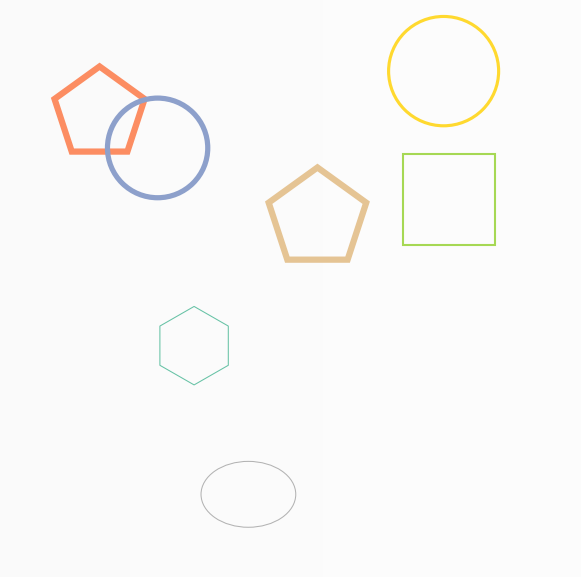[{"shape": "hexagon", "thickness": 0.5, "radius": 0.34, "center": [0.334, 0.401]}, {"shape": "pentagon", "thickness": 3, "radius": 0.41, "center": [0.171, 0.803]}, {"shape": "circle", "thickness": 2.5, "radius": 0.43, "center": [0.271, 0.743]}, {"shape": "square", "thickness": 1, "radius": 0.39, "center": [0.772, 0.654]}, {"shape": "circle", "thickness": 1.5, "radius": 0.47, "center": [0.763, 0.876]}, {"shape": "pentagon", "thickness": 3, "radius": 0.44, "center": [0.546, 0.621]}, {"shape": "oval", "thickness": 0.5, "radius": 0.41, "center": [0.427, 0.143]}]